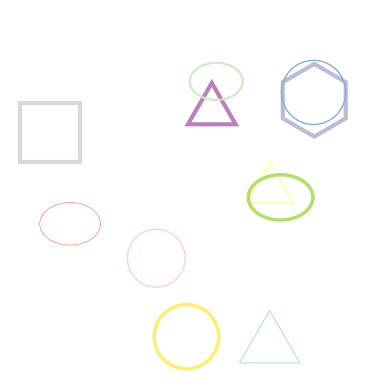[{"shape": "triangle", "thickness": 0.5, "radius": 0.45, "center": [0.7, 0.103]}, {"shape": "triangle", "thickness": 1.5, "radius": 0.36, "center": [0.7, 0.509]}, {"shape": "hexagon", "thickness": 3, "radius": 0.47, "center": [0.816, 0.74]}, {"shape": "oval", "thickness": 0.5, "radius": 0.39, "center": [0.182, 0.419]}, {"shape": "circle", "thickness": 1, "radius": 0.42, "center": [0.814, 0.76]}, {"shape": "oval", "thickness": 2.5, "radius": 0.42, "center": [0.729, 0.487]}, {"shape": "circle", "thickness": 1, "radius": 0.38, "center": [0.406, 0.329]}, {"shape": "square", "thickness": 3, "radius": 0.39, "center": [0.13, 0.656]}, {"shape": "triangle", "thickness": 3, "radius": 0.36, "center": [0.55, 0.713]}, {"shape": "oval", "thickness": 1.5, "radius": 0.34, "center": [0.562, 0.789]}, {"shape": "circle", "thickness": 2.5, "radius": 0.42, "center": [0.484, 0.125]}]